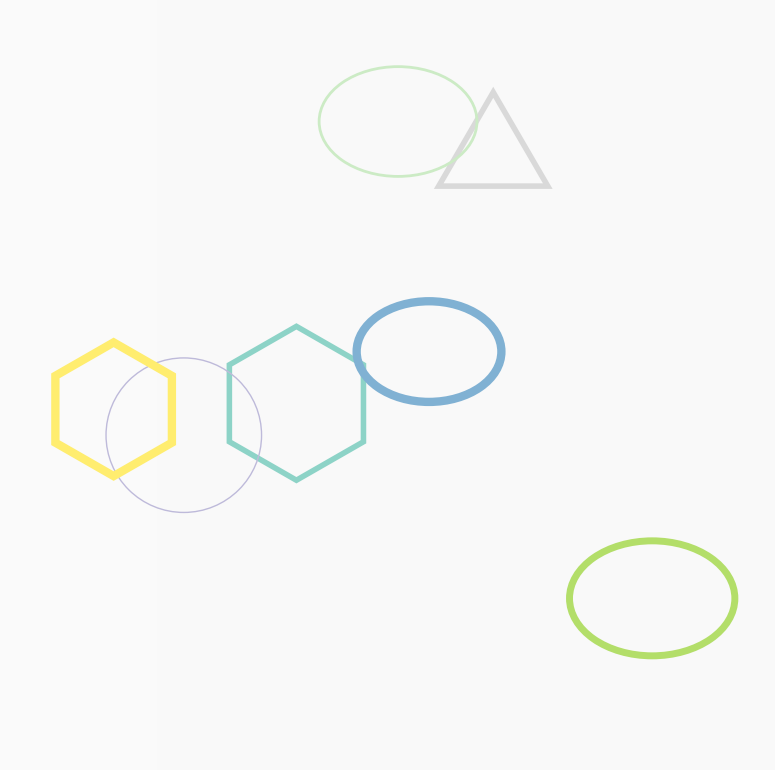[{"shape": "hexagon", "thickness": 2, "radius": 0.5, "center": [0.382, 0.476]}, {"shape": "circle", "thickness": 0.5, "radius": 0.5, "center": [0.237, 0.435]}, {"shape": "oval", "thickness": 3, "radius": 0.47, "center": [0.554, 0.543]}, {"shape": "oval", "thickness": 2.5, "radius": 0.53, "center": [0.842, 0.223]}, {"shape": "triangle", "thickness": 2, "radius": 0.41, "center": [0.636, 0.799]}, {"shape": "oval", "thickness": 1, "radius": 0.51, "center": [0.514, 0.842]}, {"shape": "hexagon", "thickness": 3, "radius": 0.43, "center": [0.147, 0.469]}]